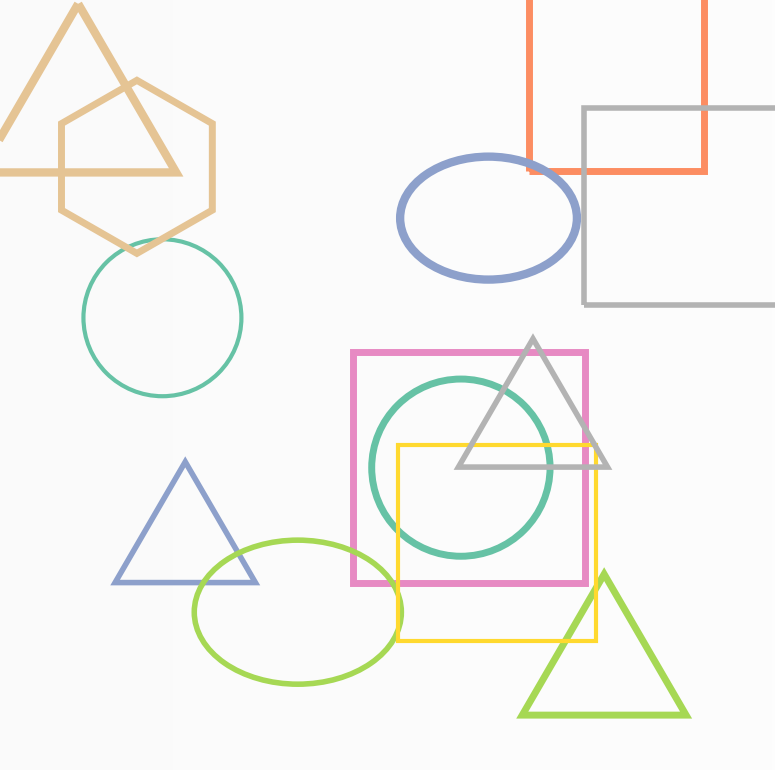[{"shape": "circle", "thickness": 2.5, "radius": 0.58, "center": [0.595, 0.393]}, {"shape": "circle", "thickness": 1.5, "radius": 0.51, "center": [0.21, 0.587]}, {"shape": "square", "thickness": 2.5, "radius": 0.57, "center": [0.796, 0.891]}, {"shape": "triangle", "thickness": 2, "radius": 0.52, "center": [0.239, 0.296]}, {"shape": "oval", "thickness": 3, "radius": 0.57, "center": [0.63, 0.717]}, {"shape": "square", "thickness": 2.5, "radius": 0.75, "center": [0.605, 0.393]}, {"shape": "triangle", "thickness": 2.5, "radius": 0.61, "center": [0.78, 0.132]}, {"shape": "oval", "thickness": 2, "radius": 0.67, "center": [0.384, 0.205]}, {"shape": "square", "thickness": 1.5, "radius": 0.64, "center": [0.641, 0.295]}, {"shape": "triangle", "thickness": 3, "radius": 0.73, "center": [0.101, 0.849]}, {"shape": "hexagon", "thickness": 2.5, "radius": 0.56, "center": [0.177, 0.783]}, {"shape": "triangle", "thickness": 2, "radius": 0.56, "center": [0.688, 0.449]}, {"shape": "square", "thickness": 2, "radius": 0.64, "center": [0.881, 0.732]}]